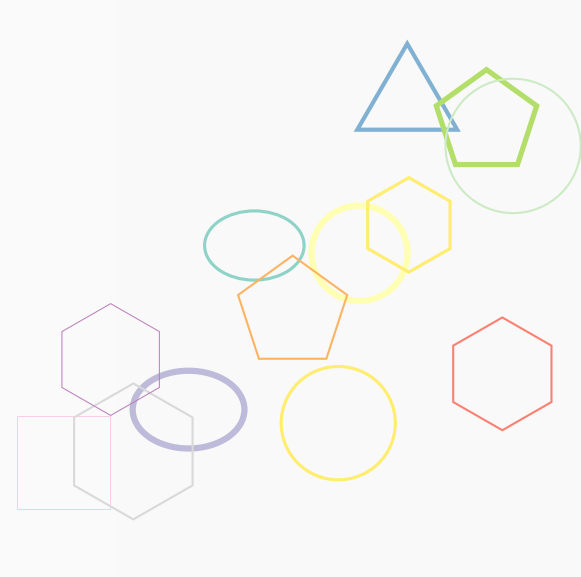[{"shape": "oval", "thickness": 1.5, "radius": 0.43, "center": [0.438, 0.574]}, {"shape": "circle", "thickness": 3, "radius": 0.41, "center": [0.618, 0.561]}, {"shape": "oval", "thickness": 3, "radius": 0.48, "center": [0.324, 0.29]}, {"shape": "hexagon", "thickness": 1, "radius": 0.49, "center": [0.864, 0.352]}, {"shape": "triangle", "thickness": 2, "radius": 0.5, "center": [0.701, 0.824]}, {"shape": "pentagon", "thickness": 1, "radius": 0.49, "center": [0.503, 0.458]}, {"shape": "pentagon", "thickness": 2.5, "radius": 0.45, "center": [0.837, 0.788]}, {"shape": "square", "thickness": 0.5, "radius": 0.4, "center": [0.109, 0.199]}, {"shape": "hexagon", "thickness": 1, "radius": 0.59, "center": [0.229, 0.217]}, {"shape": "hexagon", "thickness": 0.5, "radius": 0.48, "center": [0.19, 0.377]}, {"shape": "circle", "thickness": 1, "radius": 0.58, "center": [0.883, 0.746]}, {"shape": "circle", "thickness": 1.5, "radius": 0.49, "center": [0.582, 0.266]}, {"shape": "hexagon", "thickness": 1.5, "radius": 0.41, "center": [0.703, 0.61]}]